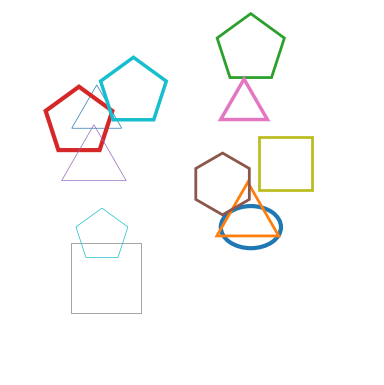[{"shape": "oval", "thickness": 3, "radius": 0.39, "center": [0.652, 0.41]}, {"shape": "triangle", "thickness": 0.5, "radius": 0.37, "center": [0.251, 0.704]}, {"shape": "triangle", "thickness": 2, "radius": 0.46, "center": [0.644, 0.434]}, {"shape": "pentagon", "thickness": 2, "radius": 0.46, "center": [0.651, 0.873]}, {"shape": "pentagon", "thickness": 3, "radius": 0.46, "center": [0.205, 0.684]}, {"shape": "triangle", "thickness": 0.5, "radius": 0.48, "center": [0.244, 0.579]}, {"shape": "hexagon", "thickness": 2, "radius": 0.4, "center": [0.578, 0.522]}, {"shape": "triangle", "thickness": 2.5, "radius": 0.35, "center": [0.634, 0.725]}, {"shape": "square", "thickness": 0.5, "radius": 0.46, "center": [0.275, 0.278]}, {"shape": "square", "thickness": 2, "radius": 0.35, "center": [0.741, 0.575]}, {"shape": "pentagon", "thickness": 2.5, "radius": 0.45, "center": [0.347, 0.761]}, {"shape": "pentagon", "thickness": 0.5, "radius": 0.35, "center": [0.265, 0.389]}]